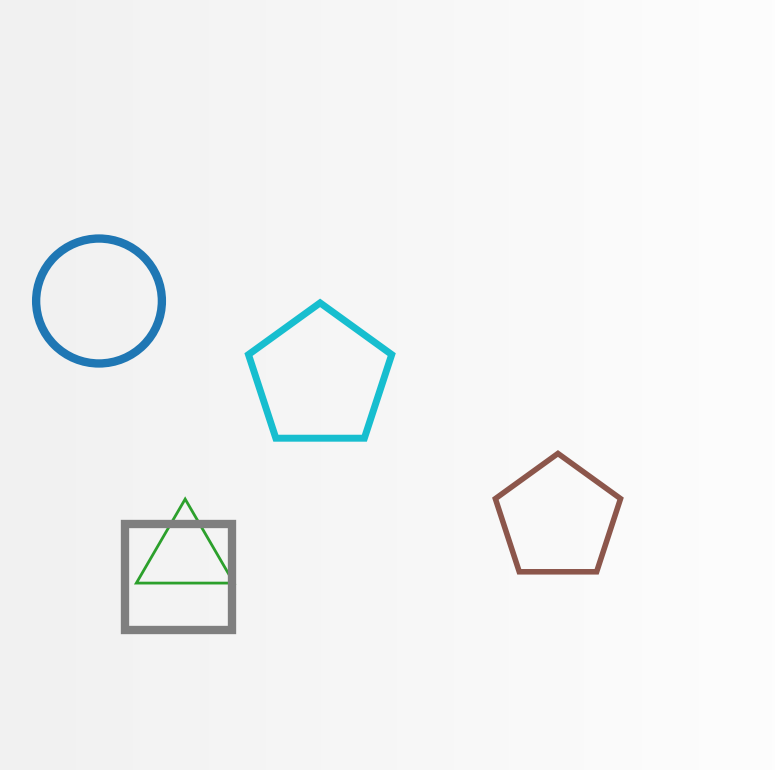[{"shape": "circle", "thickness": 3, "radius": 0.41, "center": [0.128, 0.609]}, {"shape": "triangle", "thickness": 1, "radius": 0.36, "center": [0.239, 0.279]}, {"shape": "pentagon", "thickness": 2, "radius": 0.42, "center": [0.72, 0.326]}, {"shape": "square", "thickness": 3, "radius": 0.35, "center": [0.23, 0.251]}, {"shape": "pentagon", "thickness": 2.5, "radius": 0.49, "center": [0.413, 0.51]}]